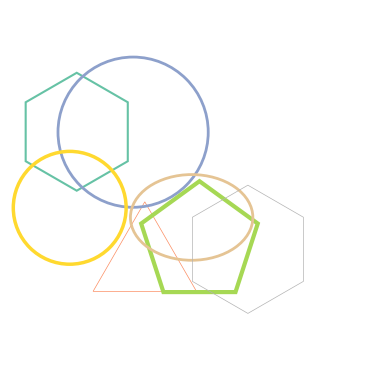[{"shape": "hexagon", "thickness": 1.5, "radius": 0.77, "center": [0.199, 0.658]}, {"shape": "triangle", "thickness": 0.5, "radius": 0.78, "center": [0.376, 0.321]}, {"shape": "circle", "thickness": 2, "radius": 0.98, "center": [0.346, 0.657]}, {"shape": "pentagon", "thickness": 3, "radius": 0.8, "center": [0.518, 0.37]}, {"shape": "circle", "thickness": 2.5, "radius": 0.73, "center": [0.181, 0.46]}, {"shape": "oval", "thickness": 2, "radius": 0.79, "center": [0.498, 0.435]}, {"shape": "hexagon", "thickness": 0.5, "radius": 0.83, "center": [0.644, 0.352]}]